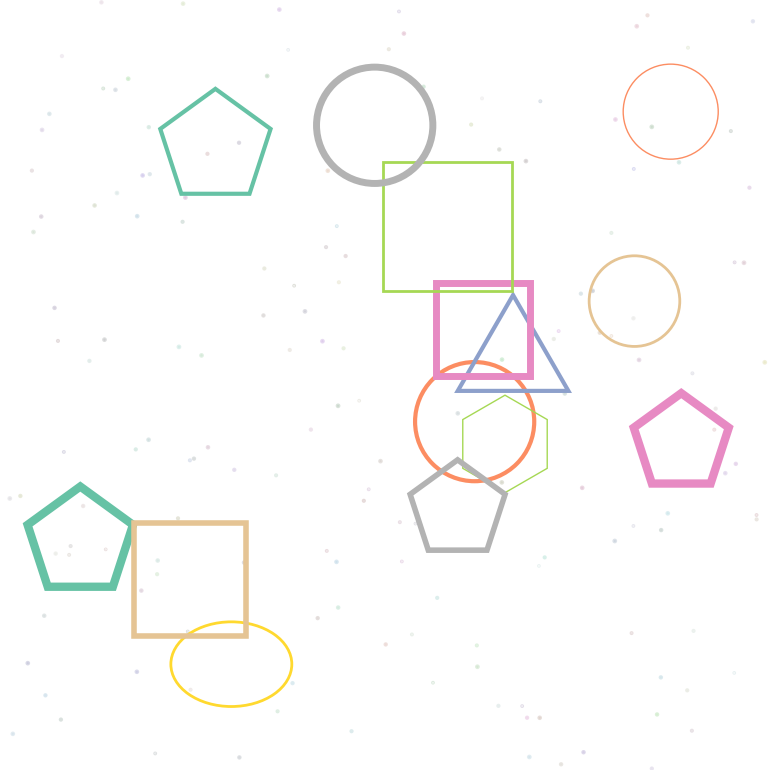[{"shape": "pentagon", "thickness": 1.5, "radius": 0.38, "center": [0.28, 0.809]}, {"shape": "pentagon", "thickness": 3, "radius": 0.36, "center": [0.104, 0.296]}, {"shape": "circle", "thickness": 0.5, "radius": 0.31, "center": [0.871, 0.855]}, {"shape": "circle", "thickness": 1.5, "radius": 0.39, "center": [0.616, 0.452]}, {"shape": "triangle", "thickness": 1.5, "radius": 0.41, "center": [0.666, 0.534]}, {"shape": "pentagon", "thickness": 3, "radius": 0.32, "center": [0.885, 0.425]}, {"shape": "square", "thickness": 2.5, "radius": 0.3, "center": [0.627, 0.572]}, {"shape": "hexagon", "thickness": 0.5, "radius": 0.32, "center": [0.656, 0.423]}, {"shape": "square", "thickness": 1, "radius": 0.42, "center": [0.581, 0.706]}, {"shape": "oval", "thickness": 1, "radius": 0.39, "center": [0.3, 0.137]}, {"shape": "circle", "thickness": 1, "radius": 0.29, "center": [0.824, 0.609]}, {"shape": "square", "thickness": 2, "radius": 0.37, "center": [0.246, 0.247]}, {"shape": "circle", "thickness": 2.5, "radius": 0.38, "center": [0.487, 0.837]}, {"shape": "pentagon", "thickness": 2, "radius": 0.32, "center": [0.594, 0.338]}]